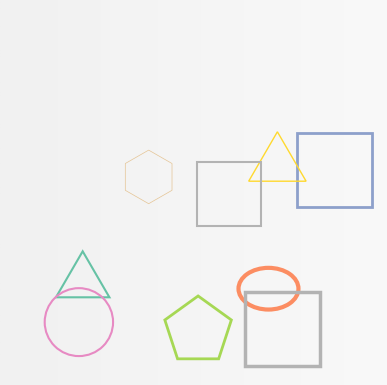[{"shape": "triangle", "thickness": 1.5, "radius": 0.4, "center": [0.213, 0.268]}, {"shape": "oval", "thickness": 3, "radius": 0.39, "center": [0.693, 0.25]}, {"shape": "square", "thickness": 2, "radius": 0.48, "center": [0.863, 0.558]}, {"shape": "circle", "thickness": 1.5, "radius": 0.44, "center": [0.204, 0.163]}, {"shape": "pentagon", "thickness": 2, "radius": 0.45, "center": [0.511, 0.141]}, {"shape": "triangle", "thickness": 1, "radius": 0.43, "center": [0.716, 0.572]}, {"shape": "hexagon", "thickness": 0.5, "radius": 0.35, "center": [0.384, 0.541]}, {"shape": "square", "thickness": 2.5, "radius": 0.48, "center": [0.729, 0.145]}, {"shape": "square", "thickness": 1.5, "radius": 0.41, "center": [0.592, 0.496]}]